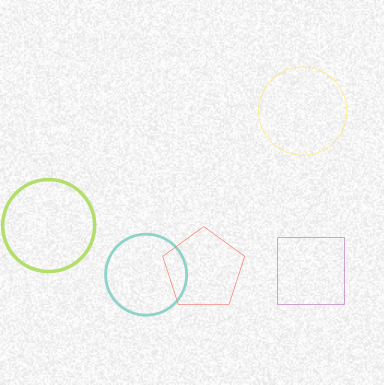[{"shape": "circle", "thickness": 2, "radius": 0.53, "center": [0.38, 0.287]}, {"shape": "pentagon", "thickness": 0.5, "radius": 0.56, "center": [0.529, 0.3]}, {"shape": "circle", "thickness": 2.5, "radius": 0.6, "center": [0.126, 0.414]}, {"shape": "square", "thickness": 0.5, "radius": 0.44, "center": [0.806, 0.298]}, {"shape": "circle", "thickness": 0.5, "radius": 0.57, "center": [0.786, 0.711]}]